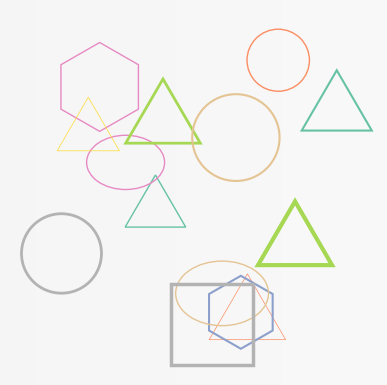[{"shape": "triangle", "thickness": 1.5, "radius": 0.52, "center": [0.869, 0.713]}, {"shape": "triangle", "thickness": 1, "radius": 0.45, "center": [0.401, 0.455]}, {"shape": "circle", "thickness": 1, "radius": 0.4, "center": [0.718, 0.844]}, {"shape": "triangle", "thickness": 0.5, "radius": 0.57, "center": [0.638, 0.175]}, {"shape": "hexagon", "thickness": 1.5, "radius": 0.47, "center": [0.622, 0.189]}, {"shape": "hexagon", "thickness": 1, "radius": 0.58, "center": [0.257, 0.774]}, {"shape": "oval", "thickness": 1, "radius": 0.5, "center": [0.324, 0.578]}, {"shape": "triangle", "thickness": 3, "radius": 0.55, "center": [0.761, 0.367]}, {"shape": "triangle", "thickness": 2, "radius": 0.56, "center": [0.421, 0.684]}, {"shape": "triangle", "thickness": 0.5, "radius": 0.46, "center": [0.228, 0.655]}, {"shape": "oval", "thickness": 1, "radius": 0.6, "center": [0.573, 0.238]}, {"shape": "circle", "thickness": 1.5, "radius": 0.56, "center": [0.609, 0.643]}, {"shape": "square", "thickness": 2.5, "radius": 0.53, "center": [0.548, 0.157]}, {"shape": "circle", "thickness": 2, "radius": 0.52, "center": [0.159, 0.342]}]